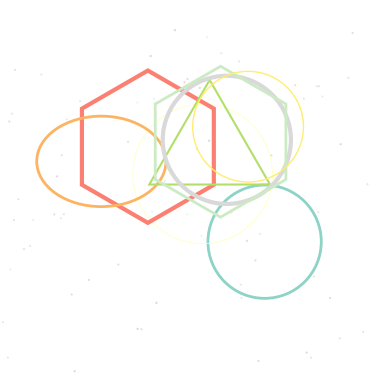[{"shape": "circle", "thickness": 2, "radius": 0.74, "center": [0.687, 0.372]}, {"shape": "circle", "thickness": 0.5, "radius": 0.91, "center": [0.526, 0.548]}, {"shape": "hexagon", "thickness": 3, "radius": 0.99, "center": [0.384, 0.619]}, {"shape": "oval", "thickness": 2, "radius": 0.84, "center": [0.263, 0.581]}, {"shape": "triangle", "thickness": 1.5, "radius": 0.91, "center": [0.545, 0.611]}, {"shape": "circle", "thickness": 3, "radius": 0.83, "center": [0.589, 0.637]}, {"shape": "hexagon", "thickness": 2, "radius": 0.98, "center": [0.573, 0.632]}, {"shape": "circle", "thickness": 1, "radius": 0.72, "center": [0.644, 0.671]}]